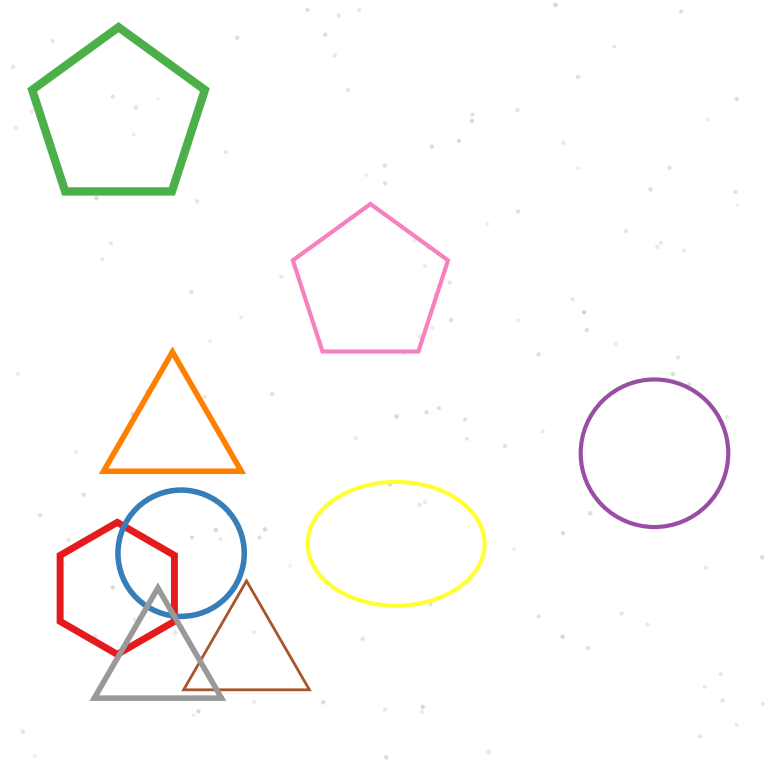[{"shape": "hexagon", "thickness": 2.5, "radius": 0.43, "center": [0.152, 0.236]}, {"shape": "circle", "thickness": 2, "radius": 0.41, "center": [0.235, 0.282]}, {"shape": "pentagon", "thickness": 3, "radius": 0.59, "center": [0.154, 0.847]}, {"shape": "circle", "thickness": 1.5, "radius": 0.48, "center": [0.85, 0.411]}, {"shape": "triangle", "thickness": 2, "radius": 0.52, "center": [0.224, 0.44]}, {"shape": "oval", "thickness": 1.5, "radius": 0.57, "center": [0.514, 0.294]}, {"shape": "triangle", "thickness": 1, "radius": 0.47, "center": [0.32, 0.151]}, {"shape": "pentagon", "thickness": 1.5, "radius": 0.53, "center": [0.481, 0.629]}, {"shape": "triangle", "thickness": 2, "radius": 0.48, "center": [0.205, 0.141]}]